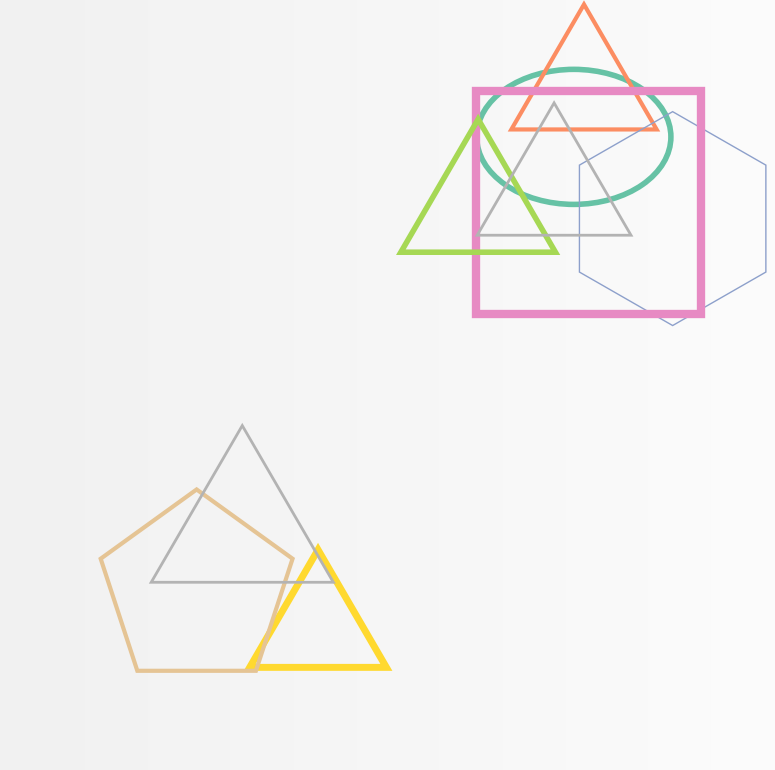[{"shape": "oval", "thickness": 2, "radius": 0.63, "center": [0.74, 0.822]}, {"shape": "triangle", "thickness": 1.5, "radius": 0.54, "center": [0.754, 0.886]}, {"shape": "hexagon", "thickness": 0.5, "radius": 0.69, "center": [0.868, 0.716]}, {"shape": "square", "thickness": 3, "radius": 0.73, "center": [0.76, 0.737]}, {"shape": "triangle", "thickness": 2, "radius": 0.58, "center": [0.617, 0.73]}, {"shape": "triangle", "thickness": 2.5, "radius": 0.51, "center": [0.41, 0.184]}, {"shape": "pentagon", "thickness": 1.5, "radius": 0.65, "center": [0.254, 0.234]}, {"shape": "triangle", "thickness": 1, "radius": 0.68, "center": [0.313, 0.312]}, {"shape": "triangle", "thickness": 1, "radius": 0.57, "center": [0.715, 0.752]}]